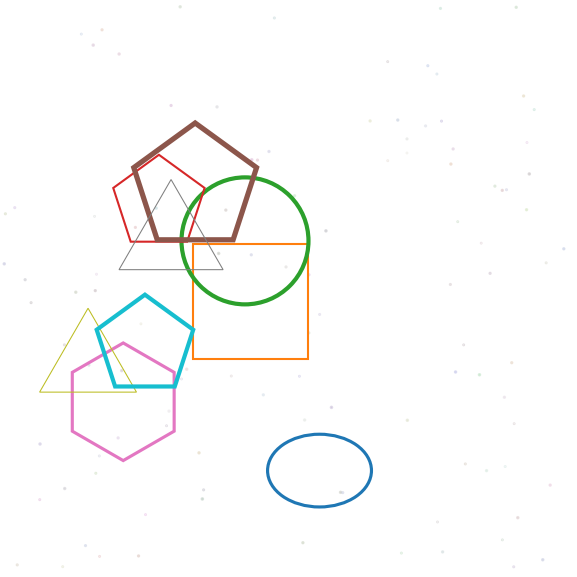[{"shape": "oval", "thickness": 1.5, "radius": 0.45, "center": [0.553, 0.184]}, {"shape": "square", "thickness": 1, "radius": 0.5, "center": [0.434, 0.477]}, {"shape": "circle", "thickness": 2, "radius": 0.55, "center": [0.424, 0.582]}, {"shape": "pentagon", "thickness": 1, "radius": 0.42, "center": [0.275, 0.648]}, {"shape": "pentagon", "thickness": 2.5, "radius": 0.56, "center": [0.338, 0.674]}, {"shape": "hexagon", "thickness": 1.5, "radius": 0.51, "center": [0.213, 0.303]}, {"shape": "triangle", "thickness": 0.5, "radius": 0.52, "center": [0.296, 0.584]}, {"shape": "triangle", "thickness": 0.5, "radius": 0.48, "center": [0.152, 0.369]}, {"shape": "pentagon", "thickness": 2, "radius": 0.44, "center": [0.251, 0.401]}]